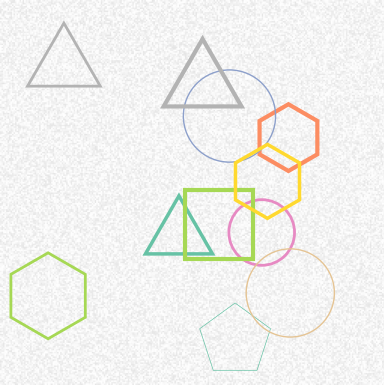[{"shape": "pentagon", "thickness": 0.5, "radius": 0.48, "center": [0.611, 0.116]}, {"shape": "triangle", "thickness": 2.5, "radius": 0.5, "center": [0.465, 0.391]}, {"shape": "hexagon", "thickness": 3, "radius": 0.43, "center": [0.749, 0.643]}, {"shape": "circle", "thickness": 1, "radius": 0.6, "center": [0.596, 0.699]}, {"shape": "circle", "thickness": 2, "radius": 0.43, "center": [0.68, 0.396]}, {"shape": "square", "thickness": 3, "radius": 0.45, "center": [0.568, 0.417]}, {"shape": "hexagon", "thickness": 2, "radius": 0.56, "center": [0.125, 0.232]}, {"shape": "hexagon", "thickness": 2.5, "radius": 0.48, "center": [0.695, 0.529]}, {"shape": "circle", "thickness": 1, "radius": 0.57, "center": [0.754, 0.239]}, {"shape": "triangle", "thickness": 3, "radius": 0.58, "center": [0.526, 0.782]}, {"shape": "triangle", "thickness": 2, "radius": 0.55, "center": [0.166, 0.831]}]